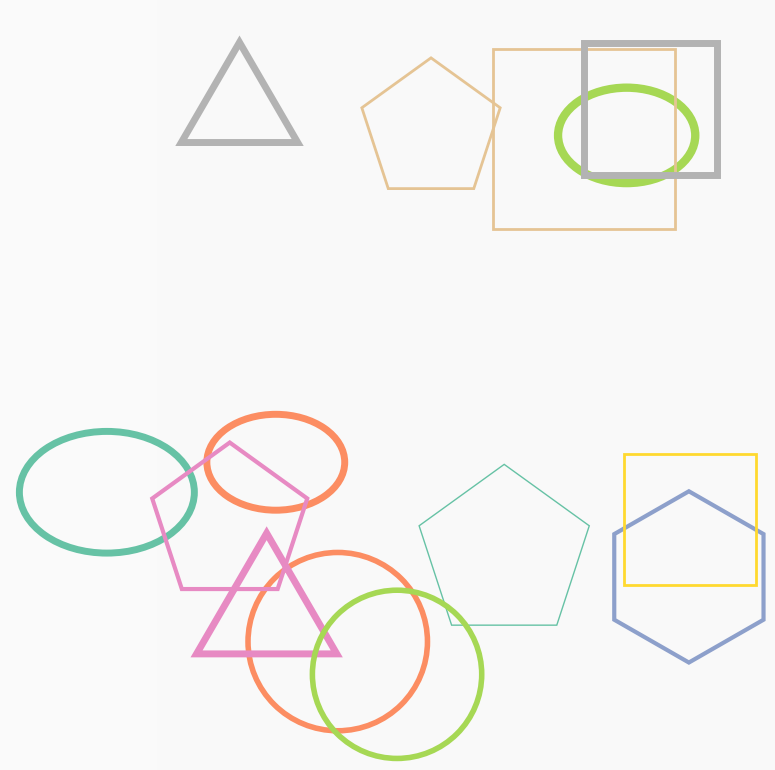[{"shape": "oval", "thickness": 2.5, "radius": 0.56, "center": [0.138, 0.361]}, {"shape": "pentagon", "thickness": 0.5, "radius": 0.58, "center": [0.651, 0.281]}, {"shape": "circle", "thickness": 2, "radius": 0.58, "center": [0.436, 0.167]}, {"shape": "oval", "thickness": 2.5, "radius": 0.44, "center": [0.356, 0.4]}, {"shape": "hexagon", "thickness": 1.5, "radius": 0.56, "center": [0.889, 0.251]}, {"shape": "triangle", "thickness": 2.5, "radius": 0.52, "center": [0.344, 0.203]}, {"shape": "pentagon", "thickness": 1.5, "radius": 0.53, "center": [0.296, 0.32]}, {"shape": "oval", "thickness": 3, "radius": 0.44, "center": [0.809, 0.824]}, {"shape": "circle", "thickness": 2, "radius": 0.55, "center": [0.512, 0.124]}, {"shape": "square", "thickness": 1, "radius": 0.43, "center": [0.89, 0.326]}, {"shape": "square", "thickness": 1, "radius": 0.59, "center": [0.754, 0.819]}, {"shape": "pentagon", "thickness": 1, "radius": 0.47, "center": [0.556, 0.831]}, {"shape": "square", "thickness": 2.5, "radius": 0.43, "center": [0.839, 0.859]}, {"shape": "triangle", "thickness": 2.5, "radius": 0.43, "center": [0.309, 0.858]}]